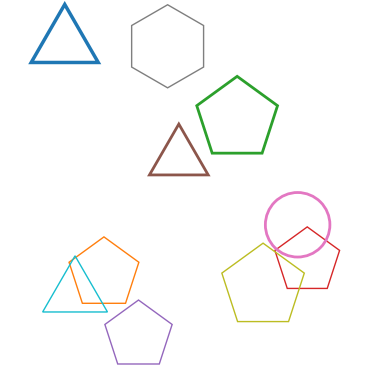[{"shape": "triangle", "thickness": 2.5, "radius": 0.5, "center": [0.168, 0.888]}, {"shape": "pentagon", "thickness": 1, "radius": 0.48, "center": [0.27, 0.289]}, {"shape": "pentagon", "thickness": 2, "radius": 0.55, "center": [0.616, 0.691]}, {"shape": "pentagon", "thickness": 1, "radius": 0.44, "center": [0.798, 0.322]}, {"shape": "pentagon", "thickness": 1, "radius": 0.46, "center": [0.36, 0.129]}, {"shape": "triangle", "thickness": 2, "radius": 0.44, "center": [0.464, 0.59]}, {"shape": "circle", "thickness": 2, "radius": 0.42, "center": [0.773, 0.416]}, {"shape": "hexagon", "thickness": 1, "radius": 0.54, "center": [0.435, 0.88]}, {"shape": "pentagon", "thickness": 1, "radius": 0.56, "center": [0.683, 0.256]}, {"shape": "triangle", "thickness": 1, "radius": 0.49, "center": [0.195, 0.238]}]